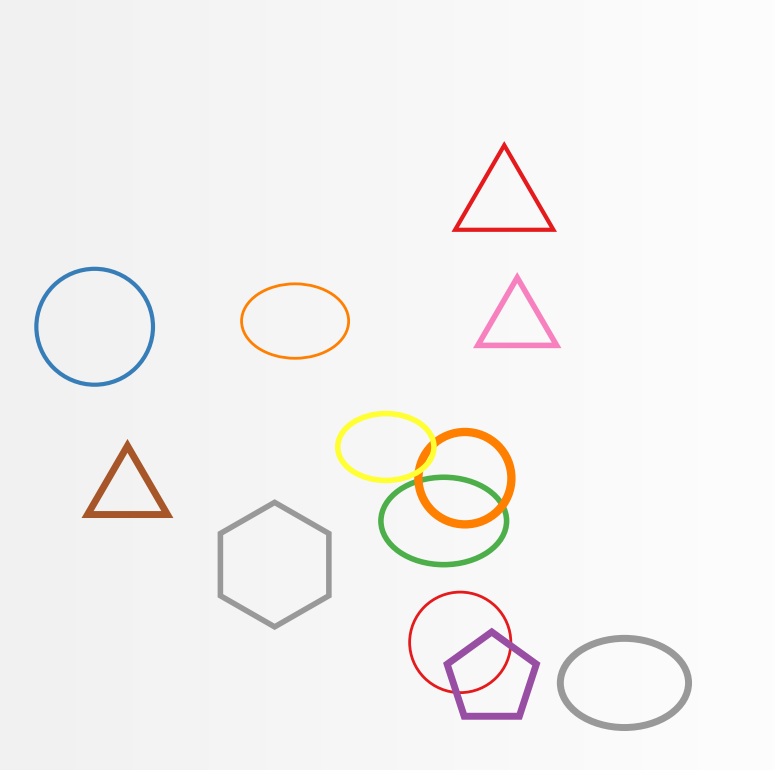[{"shape": "triangle", "thickness": 1.5, "radius": 0.37, "center": [0.651, 0.738]}, {"shape": "circle", "thickness": 1, "radius": 0.33, "center": [0.594, 0.166]}, {"shape": "circle", "thickness": 1.5, "radius": 0.38, "center": [0.122, 0.576]}, {"shape": "oval", "thickness": 2, "radius": 0.41, "center": [0.573, 0.323]}, {"shape": "pentagon", "thickness": 2.5, "radius": 0.3, "center": [0.635, 0.119]}, {"shape": "oval", "thickness": 1, "radius": 0.35, "center": [0.381, 0.583]}, {"shape": "circle", "thickness": 3, "radius": 0.3, "center": [0.6, 0.379]}, {"shape": "oval", "thickness": 2, "radius": 0.31, "center": [0.498, 0.42]}, {"shape": "triangle", "thickness": 2.5, "radius": 0.3, "center": [0.164, 0.362]}, {"shape": "triangle", "thickness": 2, "radius": 0.29, "center": [0.667, 0.581]}, {"shape": "hexagon", "thickness": 2, "radius": 0.4, "center": [0.354, 0.267]}, {"shape": "oval", "thickness": 2.5, "radius": 0.41, "center": [0.806, 0.113]}]